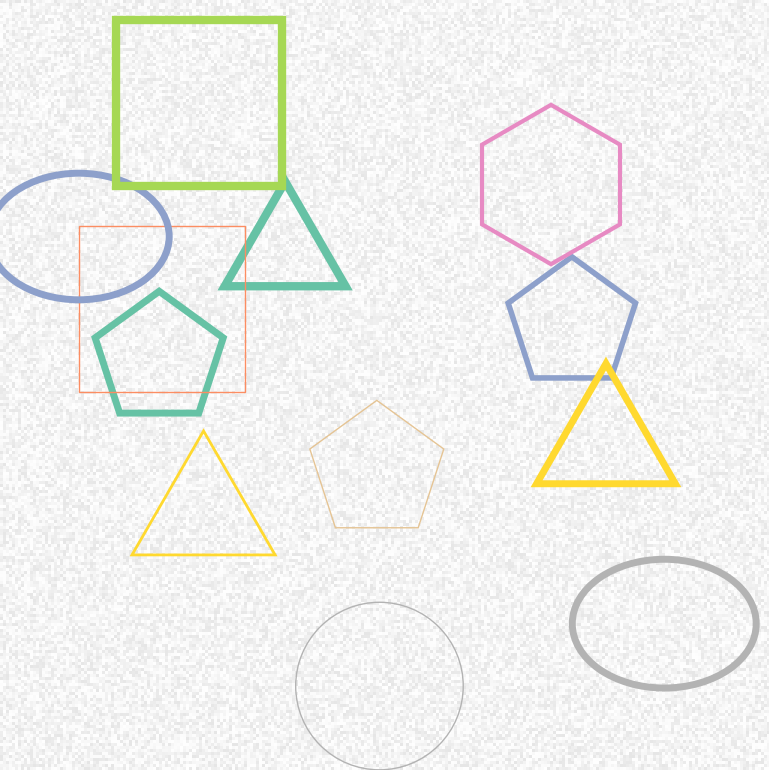[{"shape": "pentagon", "thickness": 2.5, "radius": 0.44, "center": [0.207, 0.534]}, {"shape": "triangle", "thickness": 3, "radius": 0.45, "center": [0.37, 0.674]}, {"shape": "square", "thickness": 0.5, "radius": 0.54, "center": [0.21, 0.599]}, {"shape": "oval", "thickness": 2.5, "radius": 0.59, "center": [0.102, 0.693]}, {"shape": "pentagon", "thickness": 2, "radius": 0.43, "center": [0.743, 0.58]}, {"shape": "hexagon", "thickness": 1.5, "radius": 0.52, "center": [0.716, 0.76]}, {"shape": "square", "thickness": 3, "radius": 0.54, "center": [0.259, 0.866]}, {"shape": "triangle", "thickness": 2.5, "radius": 0.52, "center": [0.787, 0.424]}, {"shape": "triangle", "thickness": 1, "radius": 0.54, "center": [0.264, 0.333]}, {"shape": "pentagon", "thickness": 0.5, "radius": 0.46, "center": [0.489, 0.389]}, {"shape": "circle", "thickness": 0.5, "radius": 0.54, "center": [0.493, 0.109]}, {"shape": "oval", "thickness": 2.5, "radius": 0.6, "center": [0.863, 0.19]}]